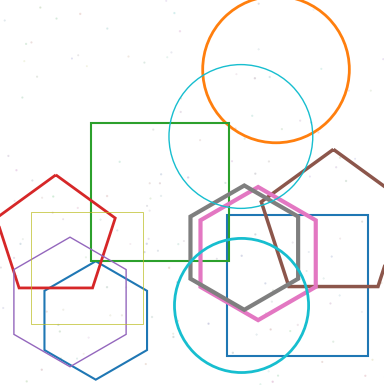[{"shape": "square", "thickness": 1.5, "radius": 0.92, "center": [0.773, 0.258]}, {"shape": "hexagon", "thickness": 1.5, "radius": 0.77, "center": [0.249, 0.168]}, {"shape": "circle", "thickness": 2, "radius": 0.95, "center": [0.717, 0.82]}, {"shape": "square", "thickness": 1.5, "radius": 0.89, "center": [0.416, 0.501]}, {"shape": "pentagon", "thickness": 2, "radius": 0.81, "center": [0.145, 0.383]}, {"shape": "hexagon", "thickness": 1, "radius": 0.84, "center": [0.182, 0.216]}, {"shape": "pentagon", "thickness": 2.5, "radius": 0.98, "center": [0.866, 0.415]}, {"shape": "hexagon", "thickness": 3, "radius": 0.86, "center": [0.67, 0.341]}, {"shape": "hexagon", "thickness": 3, "radius": 0.81, "center": [0.635, 0.357]}, {"shape": "square", "thickness": 0.5, "radius": 0.73, "center": [0.226, 0.304]}, {"shape": "circle", "thickness": 1, "radius": 0.93, "center": [0.626, 0.645]}, {"shape": "circle", "thickness": 2, "radius": 0.87, "center": [0.627, 0.207]}]